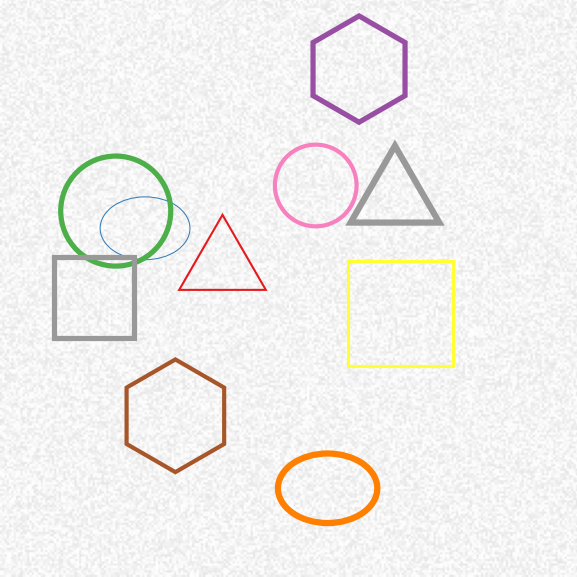[{"shape": "triangle", "thickness": 1, "radius": 0.43, "center": [0.385, 0.54]}, {"shape": "oval", "thickness": 0.5, "radius": 0.39, "center": [0.251, 0.604]}, {"shape": "circle", "thickness": 2.5, "radius": 0.48, "center": [0.2, 0.634]}, {"shape": "hexagon", "thickness": 2.5, "radius": 0.46, "center": [0.622, 0.88]}, {"shape": "oval", "thickness": 3, "radius": 0.43, "center": [0.567, 0.154]}, {"shape": "square", "thickness": 1.5, "radius": 0.45, "center": [0.694, 0.456]}, {"shape": "hexagon", "thickness": 2, "radius": 0.49, "center": [0.304, 0.279]}, {"shape": "circle", "thickness": 2, "radius": 0.35, "center": [0.547, 0.678]}, {"shape": "square", "thickness": 2.5, "radius": 0.35, "center": [0.163, 0.484]}, {"shape": "triangle", "thickness": 3, "radius": 0.44, "center": [0.684, 0.658]}]